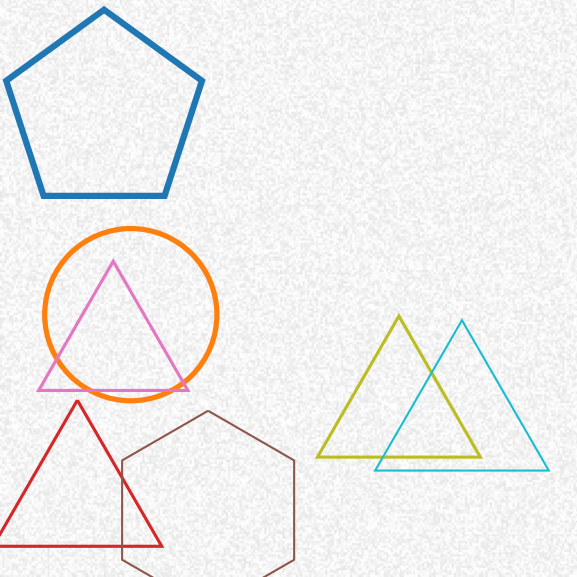[{"shape": "pentagon", "thickness": 3, "radius": 0.89, "center": [0.18, 0.804]}, {"shape": "circle", "thickness": 2.5, "radius": 0.75, "center": [0.226, 0.454]}, {"shape": "triangle", "thickness": 1.5, "radius": 0.84, "center": [0.134, 0.138]}, {"shape": "hexagon", "thickness": 1, "radius": 0.86, "center": [0.36, 0.116]}, {"shape": "triangle", "thickness": 1.5, "radius": 0.75, "center": [0.196, 0.398]}, {"shape": "triangle", "thickness": 1.5, "radius": 0.81, "center": [0.691, 0.289]}, {"shape": "triangle", "thickness": 1, "radius": 0.87, "center": [0.8, 0.271]}]